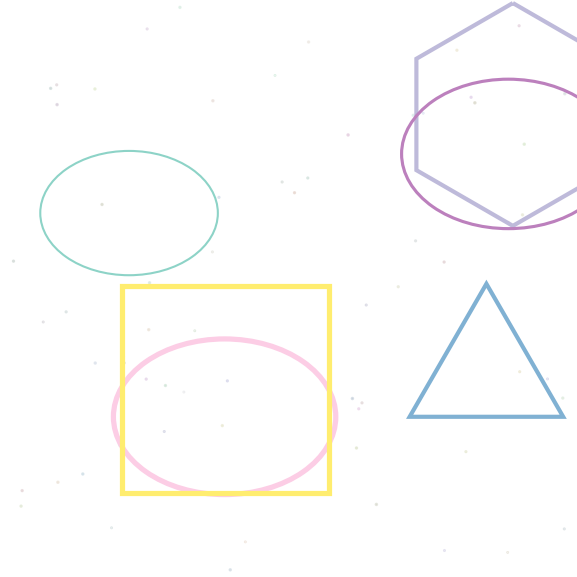[{"shape": "oval", "thickness": 1, "radius": 0.77, "center": [0.223, 0.63]}, {"shape": "hexagon", "thickness": 2, "radius": 0.96, "center": [0.888, 0.801]}, {"shape": "triangle", "thickness": 2, "radius": 0.77, "center": [0.842, 0.354]}, {"shape": "oval", "thickness": 2.5, "radius": 0.96, "center": [0.389, 0.277]}, {"shape": "oval", "thickness": 1.5, "radius": 0.92, "center": [0.88, 0.733]}, {"shape": "square", "thickness": 2.5, "radius": 0.9, "center": [0.39, 0.324]}]